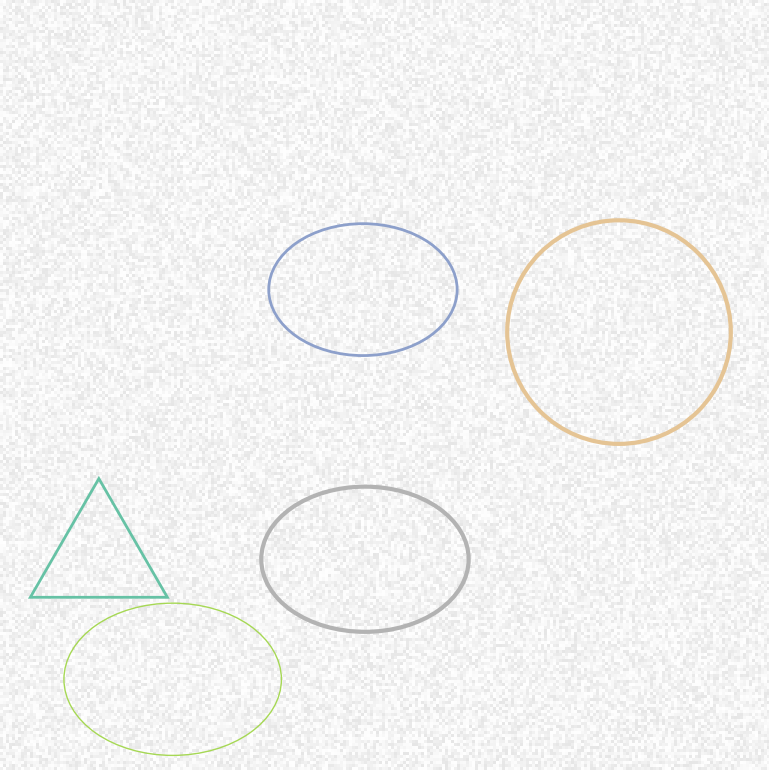[{"shape": "triangle", "thickness": 1, "radius": 0.51, "center": [0.128, 0.276]}, {"shape": "oval", "thickness": 1, "radius": 0.61, "center": [0.471, 0.624]}, {"shape": "oval", "thickness": 0.5, "radius": 0.71, "center": [0.224, 0.118]}, {"shape": "circle", "thickness": 1.5, "radius": 0.73, "center": [0.804, 0.569]}, {"shape": "oval", "thickness": 1.5, "radius": 0.67, "center": [0.474, 0.274]}]